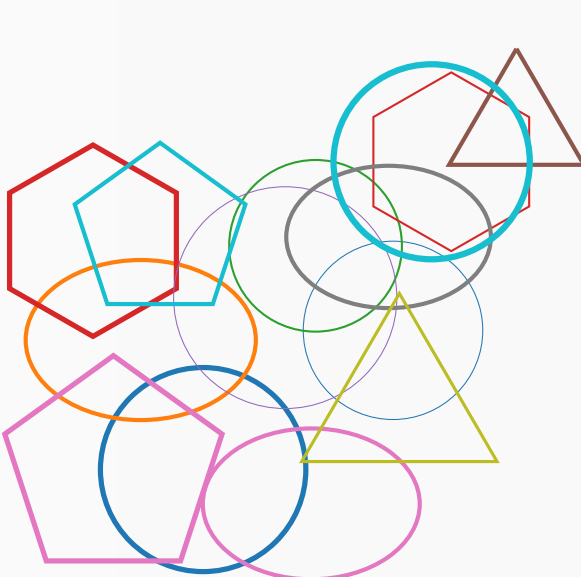[{"shape": "circle", "thickness": 0.5, "radius": 0.77, "center": [0.676, 0.427]}, {"shape": "circle", "thickness": 2.5, "radius": 0.88, "center": [0.349, 0.186]}, {"shape": "oval", "thickness": 2, "radius": 0.99, "center": [0.242, 0.41]}, {"shape": "circle", "thickness": 1, "radius": 0.74, "center": [0.543, 0.573]}, {"shape": "hexagon", "thickness": 1, "radius": 0.77, "center": [0.776, 0.719]}, {"shape": "hexagon", "thickness": 2.5, "radius": 0.83, "center": [0.16, 0.582]}, {"shape": "circle", "thickness": 0.5, "radius": 0.96, "center": [0.491, 0.484]}, {"shape": "triangle", "thickness": 2, "radius": 0.67, "center": [0.889, 0.781]}, {"shape": "pentagon", "thickness": 2.5, "radius": 0.98, "center": [0.195, 0.187]}, {"shape": "oval", "thickness": 2, "radius": 0.93, "center": [0.536, 0.127]}, {"shape": "oval", "thickness": 2, "radius": 0.88, "center": [0.669, 0.589]}, {"shape": "triangle", "thickness": 1.5, "radius": 0.97, "center": [0.687, 0.297]}, {"shape": "pentagon", "thickness": 2, "radius": 0.77, "center": [0.275, 0.597]}, {"shape": "circle", "thickness": 3, "radius": 0.84, "center": [0.743, 0.719]}]